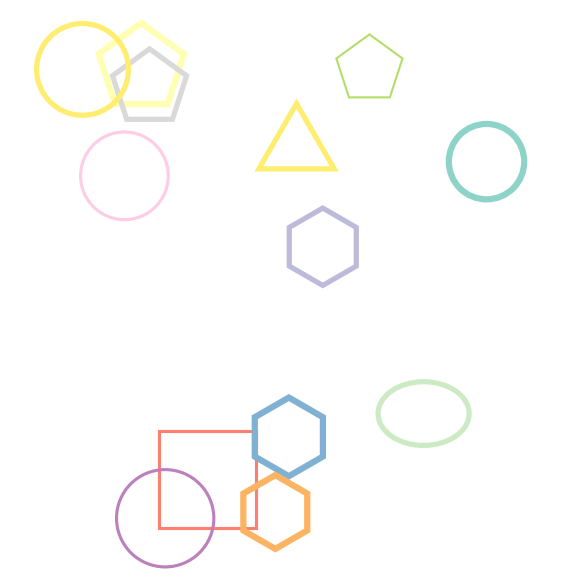[{"shape": "circle", "thickness": 3, "radius": 0.33, "center": [0.842, 0.719]}, {"shape": "pentagon", "thickness": 3, "radius": 0.39, "center": [0.245, 0.882]}, {"shape": "hexagon", "thickness": 2.5, "radius": 0.33, "center": [0.559, 0.572]}, {"shape": "square", "thickness": 1.5, "radius": 0.42, "center": [0.36, 0.169]}, {"shape": "hexagon", "thickness": 3, "radius": 0.34, "center": [0.5, 0.243]}, {"shape": "hexagon", "thickness": 3, "radius": 0.32, "center": [0.477, 0.113]}, {"shape": "pentagon", "thickness": 1, "radius": 0.3, "center": [0.64, 0.879]}, {"shape": "circle", "thickness": 1.5, "radius": 0.38, "center": [0.215, 0.695]}, {"shape": "pentagon", "thickness": 2.5, "radius": 0.34, "center": [0.259, 0.847]}, {"shape": "circle", "thickness": 1.5, "radius": 0.42, "center": [0.286, 0.102]}, {"shape": "oval", "thickness": 2.5, "radius": 0.39, "center": [0.734, 0.283]}, {"shape": "circle", "thickness": 2.5, "radius": 0.4, "center": [0.143, 0.879]}, {"shape": "triangle", "thickness": 2.5, "radius": 0.38, "center": [0.513, 0.744]}]